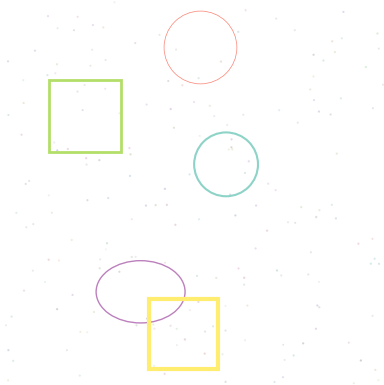[{"shape": "circle", "thickness": 1.5, "radius": 0.41, "center": [0.587, 0.573]}, {"shape": "circle", "thickness": 0.5, "radius": 0.47, "center": [0.521, 0.877]}, {"shape": "square", "thickness": 2, "radius": 0.47, "center": [0.22, 0.7]}, {"shape": "oval", "thickness": 1, "radius": 0.58, "center": [0.365, 0.242]}, {"shape": "square", "thickness": 3, "radius": 0.45, "center": [0.477, 0.132]}]